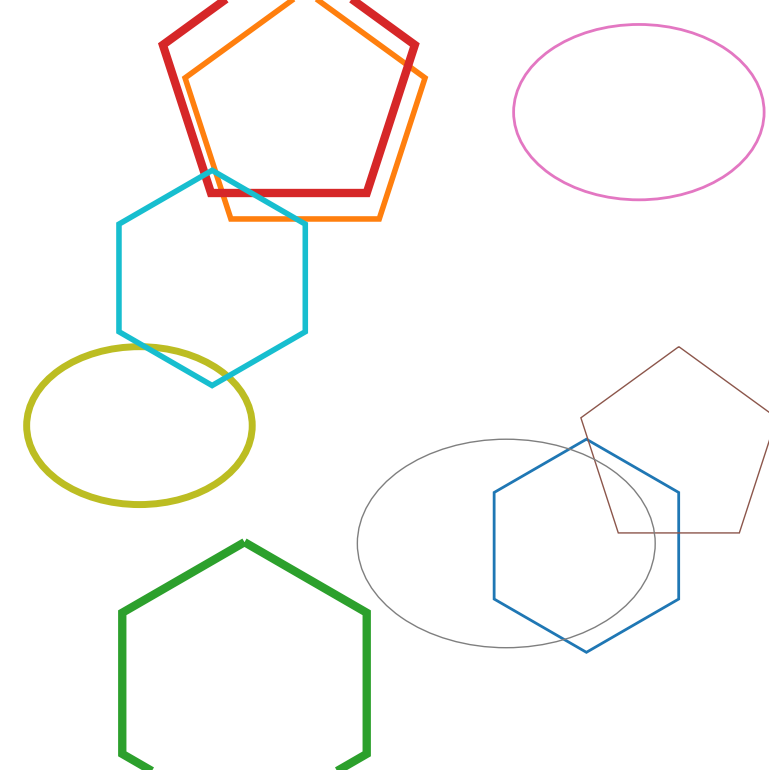[{"shape": "hexagon", "thickness": 1, "radius": 0.69, "center": [0.762, 0.291]}, {"shape": "pentagon", "thickness": 2, "radius": 0.82, "center": [0.396, 0.848]}, {"shape": "hexagon", "thickness": 3, "radius": 0.92, "center": [0.318, 0.113]}, {"shape": "pentagon", "thickness": 3, "radius": 0.86, "center": [0.375, 0.889]}, {"shape": "pentagon", "thickness": 0.5, "radius": 0.67, "center": [0.882, 0.416]}, {"shape": "oval", "thickness": 1, "radius": 0.81, "center": [0.83, 0.854]}, {"shape": "oval", "thickness": 0.5, "radius": 0.97, "center": [0.657, 0.294]}, {"shape": "oval", "thickness": 2.5, "radius": 0.73, "center": [0.181, 0.447]}, {"shape": "hexagon", "thickness": 2, "radius": 0.7, "center": [0.275, 0.639]}]